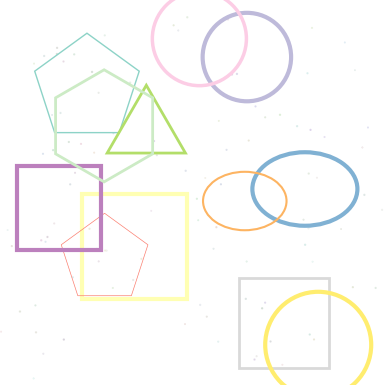[{"shape": "pentagon", "thickness": 1, "radius": 0.71, "center": [0.226, 0.771]}, {"shape": "square", "thickness": 3, "radius": 0.68, "center": [0.349, 0.359]}, {"shape": "circle", "thickness": 3, "radius": 0.57, "center": [0.641, 0.852]}, {"shape": "pentagon", "thickness": 0.5, "radius": 0.59, "center": [0.272, 0.328]}, {"shape": "oval", "thickness": 3, "radius": 0.68, "center": [0.792, 0.509]}, {"shape": "oval", "thickness": 1.5, "radius": 0.54, "center": [0.636, 0.478]}, {"shape": "triangle", "thickness": 2, "radius": 0.59, "center": [0.38, 0.661]}, {"shape": "circle", "thickness": 2.5, "radius": 0.61, "center": [0.518, 0.9]}, {"shape": "square", "thickness": 2, "radius": 0.59, "center": [0.737, 0.161]}, {"shape": "square", "thickness": 3, "radius": 0.54, "center": [0.154, 0.46]}, {"shape": "hexagon", "thickness": 2, "radius": 0.73, "center": [0.27, 0.673]}, {"shape": "circle", "thickness": 3, "radius": 0.69, "center": [0.827, 0.104]}]